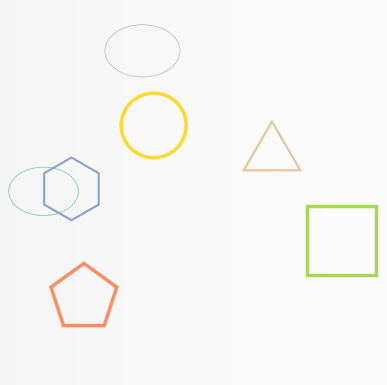[{"shape": "oval", "thickness": 0.5, "radius": 0.45, "center": [0.112, 0.503]}, {"shape": "pentagon", "thickness": 2.5, "radius": 0.45, "center": [0.216, 0.226]}, {"shape": "hexagon", "thickness": 1.5, "radius": 0.41, "center": [0.184, 0.509]}, {"shape": "square", "thickness": 2.5, "radius": 0.45, "center": [0.881, 0.375]}, {"shape": "circle", "thickness": 2.5, "radius": 0.42, "center": [0.397, 0.674]}, {"shape": "triangle", "thickness": 1.5, "radius": 0.42, "center": [0.702, 0.6]}, {"shape": "oval", "thickness": 0.5, "radius": 0.48, "center": [0.368, 0.868]}]